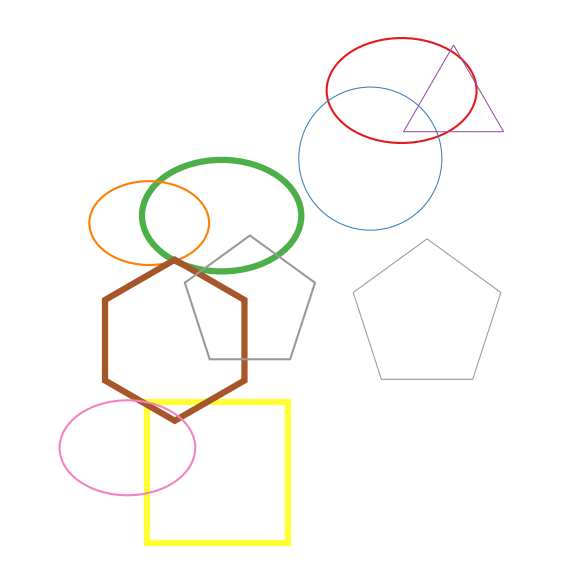[{"shape": "oval", "thickness": 1, "radius": 0.65, "center": [0.695, 0.842]}, {"shape": "circle", "thickness": 0.5, "radius": 0.62, "center": [0.641, 0.724]}, {"shape": "oval", "thickness": 3, "radius": 0.69, "center": [0.384, 0.626]}, {"shape": "triangle", "thickness": 0.5, "radius": 0.5, "center": [0.785, 0.821]}, {"shape": "oval", "thickness": 1, "radius": 0.52, "center": [0.258, 0.613]}, {"shape": "square", "thickness": 3, "radius": 0.61, "center": [0.376, 0.181]}, {"shape": "hexagon", "thickness": 3, "radius": 0.7, "center": [0.303, 0.41]}, {"shape": "oval", "thickness": 1, "radius": 0.59, "center": [0.221, 0.224]}, {"shape": "pentagon", "thickness": 1, "radius": 0.59, "center": [0.433, 0.473]}, {"shape": "pentagon", "thickness": 0.5, "radius": 0.67, "center": [0.739, 0.451]}]